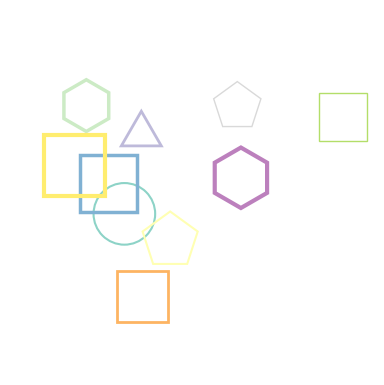[{"shape": "circle", "thickness": 1.5, "radius": 0.4, "center": [0.323, 0.445]}, {"shape": "pentagon", "thickness": 1.5, "radius": 0.38, "center": [0.442, 0.375]}, {"shape": "triangle", "thickness": 2, "radius": 0.3, "center": [0.367, 0.651]}, {"shape": "square", "thickness": 2.5, "radius": 0.37, "center": [0.282, 0.524]}, {"shape": "square", "thickness": 2, "radius": 0.33, "center": [0.37, 0.23]}, {"shape": "square", "thickness": 1, "radius": 0.31, "center": [0.89, 0.696]}, {"shape": "pentagon", "thickness": 1, "radius": 0.32, "center": [0.616, 0.723]}, {"shape": "hexagon", "thickness": 3, "radius": 0.39, "center": [0.626, 0.538]}, {"shape": "hexagon", "thickness": 2.5, "radius": 0.34, "center": [0.224, 0.726]}, {"shape": "square", "thickness": 3, "radius": 0.4, "center": [0.194, 0.57]}]